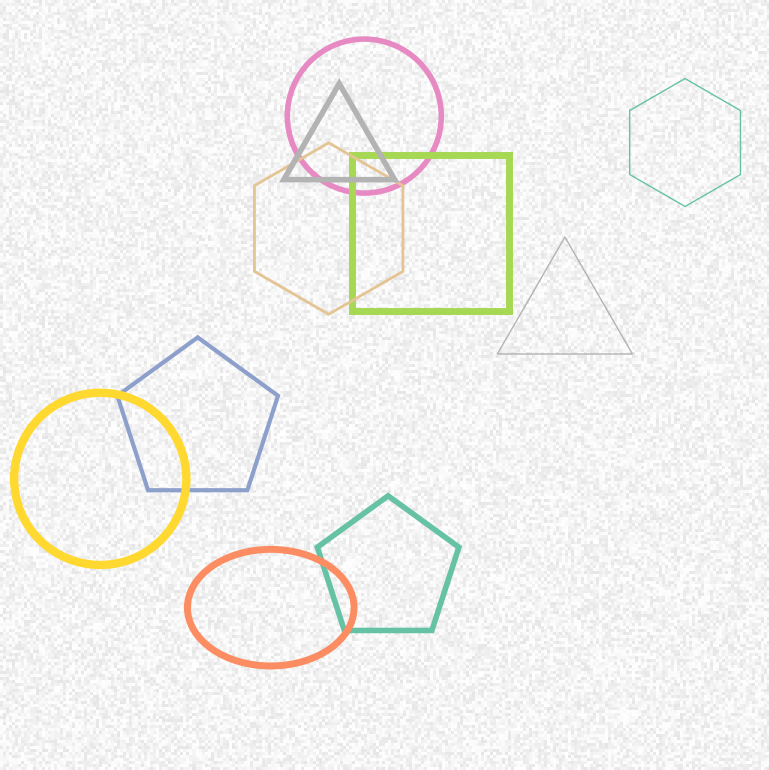[{"shape": "hexagon", "thickness": 0.5, "radius": 0.42, "center": [0.89, 0.815]}, {"shape": "pentagon", "thickness": 2, "radius": 0.48, "center": [0.504, 0.259]}, {"shape": "oval", "thickness": 2.5, "radius": 0.54, "center": [0.352, 0.211]}, {"shape": "pentagon", "thickness": 1.5, "radius": 0.55, "center": [0.257, 0.452]}, {"shape": "circle", "thickness": 2, "radius": 0.5, "center": [0.473, 0.849]}, {"shape": "square", "thickness": 2.5, "radius": 0.51, "center": [0.559, 0.697]}, {"shape": "circle", "thickness": 3, "radius": 0.56, "center": [0.13, 0.378]}, {"shape": "hexagon", "thickness": 1, "radius": 0.56, "center": [0.427, 0.703]}, {"shape": "triangle", "thickness": 0.5, "radius": 0.51, "center": [0.734, 0.591]}, {"shape": "triangle", "thickness": 2, "radius": 0.42, "center": [0.441, 0.808]}]